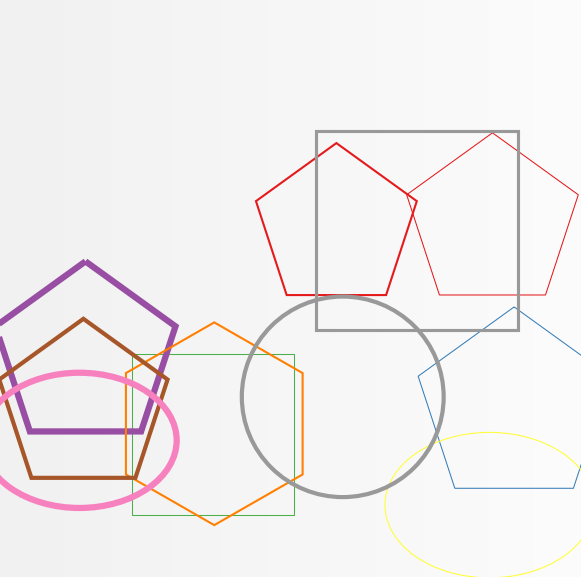[{"shape": "pentagon", "thickness": 1, "radius": 0.73, "center": [0.579, 0.606]}, {"shape": "pentagon", "thickness": 0.5, "radius": 0.78, "center": [0.847, 0.614]}, {"shape": "pentagon", "thickness": 0.5, "radius": 0.87, "center": [0.885, 0.294]}, {"shape": "square", "thickness": 0.5, "radius": 0.7, "center": [0.367, 0.247]}, {"shape": "pentagon", "thickness": 3, "radius": 0.81, "center": [0.147, 0.384]}, {"shape": "hexagon", "thickness": 1, "radius": 0.88, "center": [0.369, 0.265]}, {"shape": "oval", "thickness": 0.5, "radius": 0.9, "center": [0.842, 0.125]}, {"shape": "pentagon", "thickness": 2, "radius": 0.76, "center": [0.144, 0.295]}, {"shape": "oval", "thickness": 3, "radius": 0.84, "center": [0.137, 0.237]}, {"shape": "circle", "thickness": 2, "radius": 0.87, "center": [0.59, 0.312]}, {"shape": "square", "thickness": 1.5, "radius": 0.86, "center": [0.717, 0.6]}]